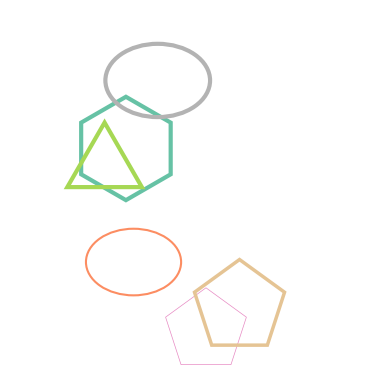[{"shape": "hexagon", "thickness": 3, "radius": 0.67, "center": [0.327, 0.614]}, {"shape": "oval", "thickness": 1.5, "radius": 0.62, "center": [0.347, 0.319]}, {"shape": "pentagon", "thickness": 0.5, "radius": 0.55, "center": [0.535, 0.142]}, {"shape": "triangle", "thickness": 3, "radius": 0.56, "center": [0.272, 0.57]}, {"shape": "pentagon", "thickness": 2.5, "radius": 0.61, "center": [0.622, 0.203]}, {"shape": "oval", "thickness": 3, "radius": 0.68, "center": [0.41, 0.791]}]